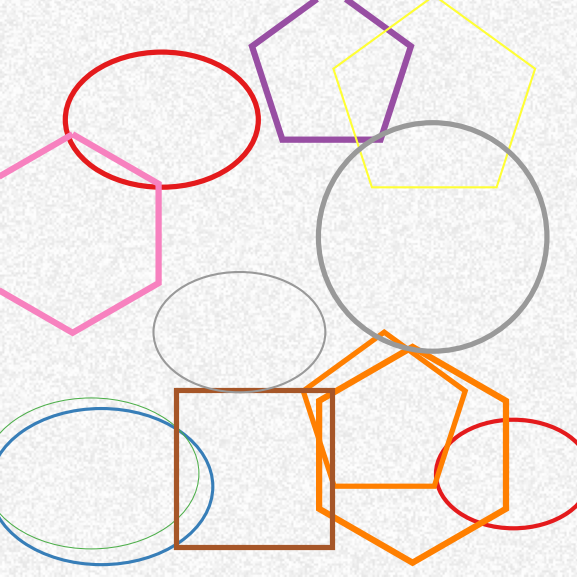[{"shape": "oval", "thickness": 2.5, "radius": 0.84, "center": [0.28, 0.792]}, {"shape": "oval", "thickness": 2, "radius": 0.67, "center": [0.889, 0.178]}, {"shape": "oval", "thickness": 1.5, "radius": 0.97, "center": [0.175, 0.157]}, {"shape": "oval", "thickness": 0.5, "radius": 0.93, "center": [0.158, 0.179]}, {"shape": "pentagon", "thickness": 3, "radius": 0.72, "center": [0.574, 0.874]}, {"shape": "hexagon", "thickness": 3, "radius": 0.93, "center": [0.714, 0.212]}, {"shape": "pentagon", "thickness": 2.5, "radius": 0.74, "center": [0.665, 0.277]}, {"shape": "pentagon", "thickness": 1, "radius": 0.92, "center": [0.752, 0.823]}, {"shape": "square", "thickness": 2.5, "radius": 0.68, "center": [0.44, 0.188]}, {"shape": "hexagon", "thickness": 3, "radius": 0.86, "center": [0.126, 0.595]}, {"shape": "oval", "thickness": 1, "radius": 0.74, "center": [0.415, 0.424]}, {"shape": "circle", "thickness": 2.5, "radius": 0.99, "center": [0.749, 0.589]}]